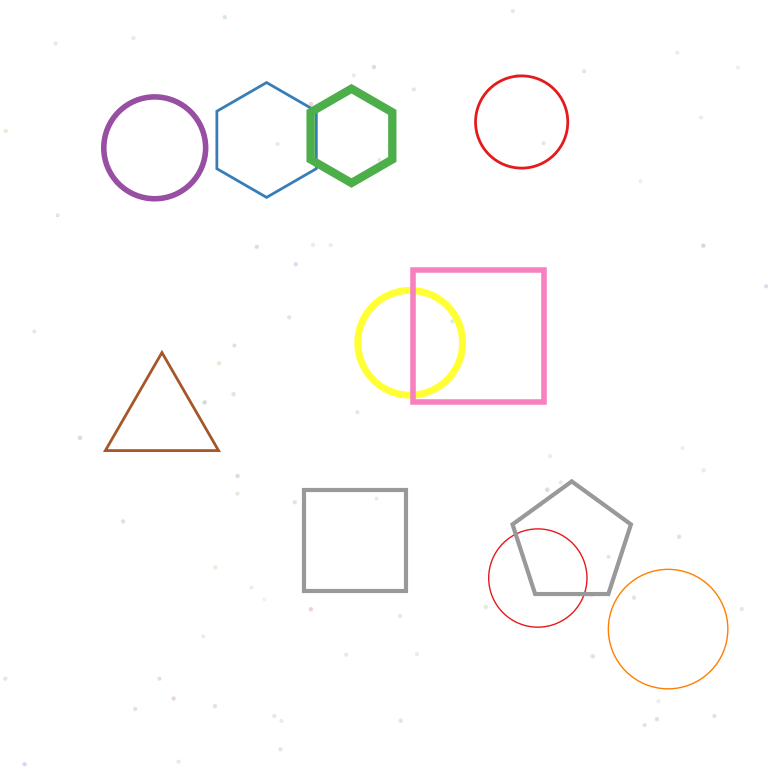[{"shape": "circle", "thickness": 0.5, "radius": 0.32, "center": [0.698, 0.249]}, {"shape": "circle", "thickness": 1, "radius": 0.3, "center": [0.677, 0.842]}, {"shape": "hexagon", "thickness": 1, "radius": 0.37, "center": [0.346, 0.818]}, {"shape": "hexagon", "thickness": 3, "radius": 0.31, "center": [0.456, 0.824]}, {"shape": "circle", "thickness": 2, "radius": 0.33, "center": [0.201, 0.808]}, {"shape": "circle", "thickness": 0.5, "radius": 0.39, "center": [0.868, 0.183]}, {"shape": "circle", "thickness": 2.5, "radius": 0.34, "center": [0.533, 0.555]}, {"shape": "triangle", "thickness": 1, "radius": 0.42, "center": [0.21, 0.457]}, {"shape": "square", "thickness": 2, "radius": 0.43, "center": [0.621, 0.564]}, {"shape": "square", "thickness": 1.5, "radius": 0.33, "center": [0.461, 0.298]}, {"shape": "pentagon", "thickness": 1.5, "radius": 0.4, "center": [0.743, 0.294]}]